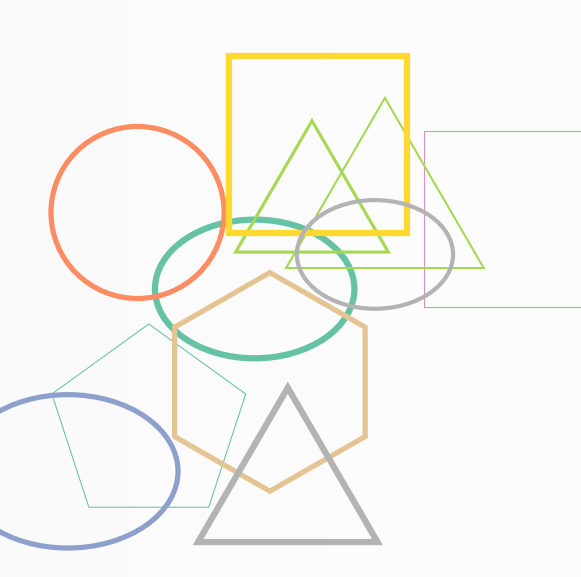[{"shape": "pentagon", "thickness": 0.5, "radius": 0.88, "center": [0.256, 0.263]}, {"shape": "oval", "thickness": 3, "radius": 0.86, "center": [0.438, 0.499]}, {"shape": "circle", "thickness": 2.5, "radius": 0.74, "center": [0.237, 0.631]}, {"shape": "oval", "thickness": 2.5, "radius": 0.95, "center": [0.117, 0.183]}, {"shape": "square", "thickness": 0.5, "radius": 0.77, "center": [0.882, 0.62]}, {"shape": "triangle", "thickness": 1.5, "radius": 0.76, "center": [0.537, 0.638]}, {"shape": "triangle", "thickness": 1, "radius": 0.98, "center": [0.662, 0.633]}, {"shape": "square", "thickness": 3, "radius": 0.77, "center": [0.547, 0.749]}, {"shape": "hexagon", "thickness": 2.5, "radius": 0.95, "center": [0.464, 0.338]}, {"shape": "oval", "thickness": 2, "radius": 0.67, "center": [0.645, 0.559]}, {"shape": "triangle", "thickness": 3, "radius": 0.89, "center": [0.495, 0.15]}]